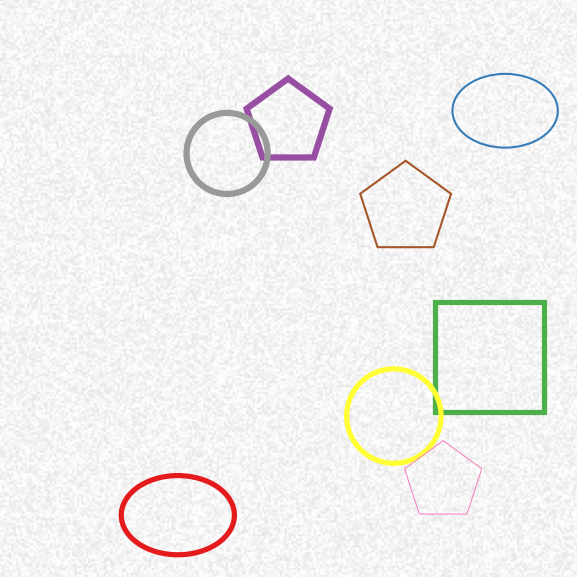[{"shape": "oval", "thickness": 2.5, "radius": 0.49, "center": [0.308, 0.107]}, {"shape": "oval", "thickness": 1, "radius": 0.46, "center": [0.875, 0.807]}, {"shape": "square", "thickness": 2.5, "radius": 0.47, "center": [0.848, 0.381]}, {"shape": "pentagon", "thickness": 3, "radius": 0.38, "center": [0.499, 0.788]}, {"shape": "circle", "thickness": 2.5, "radius": 0.41, "center": [0.682, 0.279]}, {"shape": "pentagon", "thickness": 1, "radius": 0.41, "center": [0.702, 0.638]}, {"shape": "pentagon", "thickness": 0.5, "radius": 0.35, "center": [0.767, 0.166]}, {"shape": "circle", "thickness": 3, "radius": 0.35, "center": [0.393, 0.733]}]